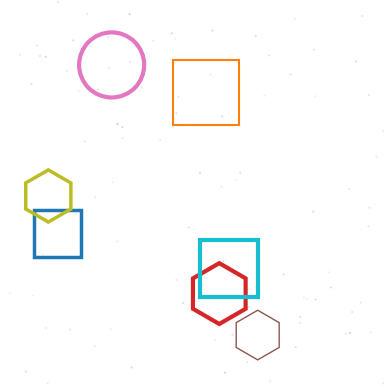[{"shape": "square", "thickness": 2.5, "radius": 0.3, "center": [0.149, 0.393]}, {"shape": "square", "thickness": 1.5, "radius": 0.43, "center": [0.535, 0.76]}, {"shape": "hexagon", "thickness": 3, "radius": 0.39, "center": [0.57, 0.237]}, {"shape": "hexagon", "thickness": 1, "radius": 0.32, "center": [0.669, 0.13]}, {"shape": "circle", "thickness": 3, "radius": 0.42, "center": [0.29, 0.831]}, {"shape": "hexagon", "thickness": 2.5, "radius": 0.34, "center": [0.125, 0.491]}, {"shape": "square", "thickness": 3, "radius": 0.37, "center": [0.595, 0.303]}]